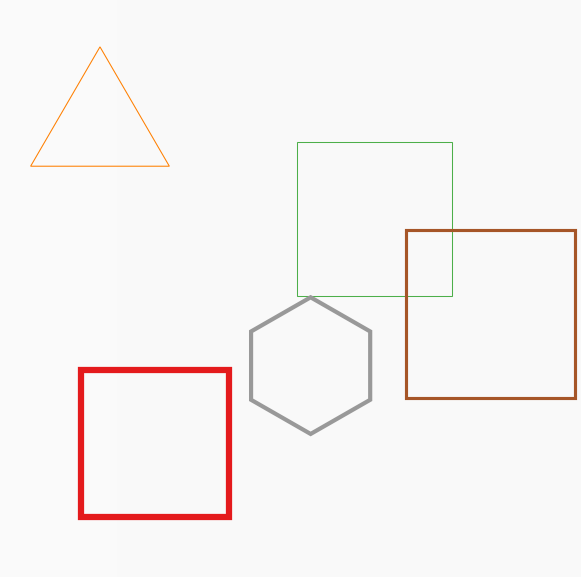[{"shape": "square", "thickness": 3, "radius": 0.64, "center": [0.266, 0.231]}, {"shape": "square", "thickness": 0.5, "radius": 0.67, "center": [0.644, 0.62]}, {"shape": "triangle", "thickness": 0.5, "radius": 0.69, "center": [0.172, 0.78]}, {"shape": "square", "thickness": 1.5, "radius": 0.73, "center": [0.844, 0.456]}, {"shape": "hexagon", "thickness": 2, "radius": 0.59, "center": [0.534, 0.366]}]